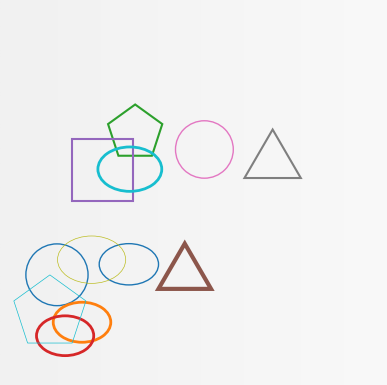[{"shape": "oval", "thickness": 1, "radius": 0.38, "center": [0.333, 0.314]}, {"shape": "circle", "thickness": 1, "radius": 0.4, "center": [0.147, 0.286]}, {"shape": "oval", "thickness": 2, "radius": 0.37, "center": [0.212, 0.163]}, {"shape": "pentagon", "thickness": 1.5, "radius": 0.37, "center": [0.349, 0.655]}, {"shape": "oval", "thickness": 2, "radius": 0.37, "center": [0.168, 0.128]}, {"shape": "square", "thickness": 1.5, "radius": 0.4, "center": [0.265, 0.559]}, {"shape": "triangle", "thickness": 3, "radius": 0.39, "center": [0.477, 0.289]}, {"shape": "circle", "thickness": 1, "radius": 0.37, "center": [0.527, 0.612]}, {"shape": "triangle", "thickness": 1.5, "radius": 0.42, "center": [0.704, 0.58]}, {"shape": "oval", "thickness": 0.5, "radius": 0.44, "center": [0.236, 0.326]}, {"shape": "oval", "thickness": 2, "radius": 0.41, "center": [0.335, 0.561]}, {"shape": "pentagon", "thickness": 0.5, "radius": 0.49, "center": [0.129, 0.188]}]